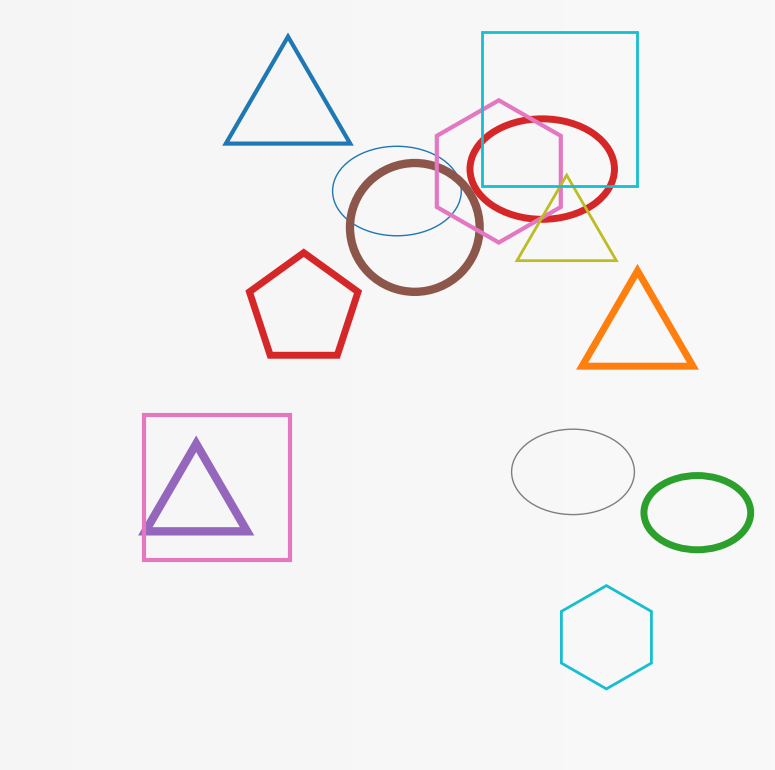[{"shape": "oval", "thickness": 0.5, "radius": 0.42, "center": [0.512, 0.752]}, {"shape": "triangle", "thickness": 1.5, "radius": 0.46, "center": [0.372, 0.86]}, {"shape": "triangle", "thickness": 2.5, "radius": 0.41, "center": [0.823, 0.566]}, {"shape": "oval", "thickness": 2.5, "radius": 0.34, "center": [0.9, 0.334]}, {"shape": "oval", "thickness": 2.5, "radius": 0.47, "center": [0.7, 0.78]}, {"shape": "pentagon", "thickness": 2.5, "radius": 0.37, "center": [0.392, 0.598]}, {"shape": "triangle", "thickness": 3, "radius": 0.38, "center": [0.253, 0.348]}, {"shape": "circle", "thickness": 3, "radius": 0.42, "center": [0.535, 0.705]}, {"shape": "square", "thickness": 1.5, "radius": 0.47, "center": [0.28, 0.367]}, {"shape": "hexagon", "thickness": 1.5, "radius": 0.46, "center": [0.644, 0.777]}, {"shape": "oval", "thickness": 0.5, "radius": 0.4, "center": [0.739, 0.387]}, {"shape": "triangle", "thickness": 1, "radius": 0.37, "center": [0.731, 0.699]}, {"shape": "square", "thickness": 1, "radius": 0.5, "center": [0.722, 0.858]}, {"shape": "hexagon", "thickness": 1, "radius": 0.34, "center": [0.782, 0.172]}]